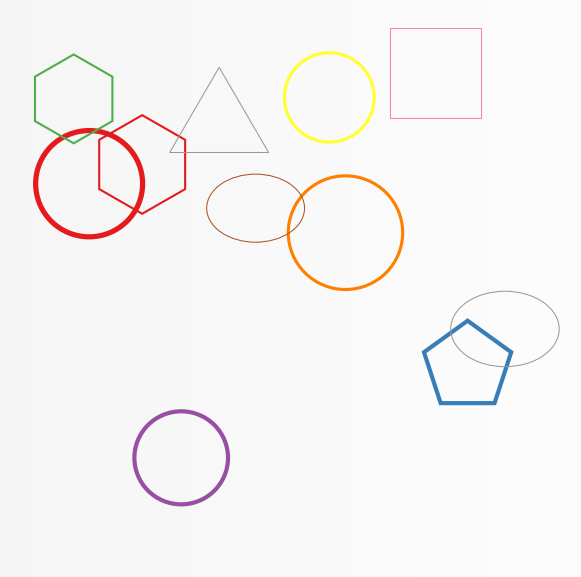[{"shape": "hexagon", "thickness": 1, "radius": 0.43, "center": [0.245, 0.714]}, {"shape": "circle", "thickness": 2.5, "radius": 0.46, "center": [0.153, 0.681]}, {"shape": "pentagon", "thickness": 2, "radius": 0.39, "center": [0.804, 0.365]}, {"shape": "hexagon", "thickness": 1, "radius": 0.38, "center": [0.127, 0.828]}, {"shape": "circle", "thickness": 2, "radius": 0.4, "center": [0.312, 0.206]}, {"shape": "circle", "thickness": 1.5, "radius": 0.49, "center": [0.594, 0.596]}, {"shape": "circle", "thickness": 1.5, "radius": 0.39, "center": [0.567, 0.83]}, {"shape": "oval", "thickness": 0.5, "radius": 0.42, "center": [0.44, 0.639]}, {"shape": "square", "thickness": 0.5, "radius": 0.39, "center": [0.75, 0.872]}, {"shape": "oval", "thickness": 0.5, "radius": 0.47, "center": [0.869, 0.429]}, {"shape": "triangle", "thickness": 0.5, "radius": 0.49, "center": [0.377, 0.784]}]